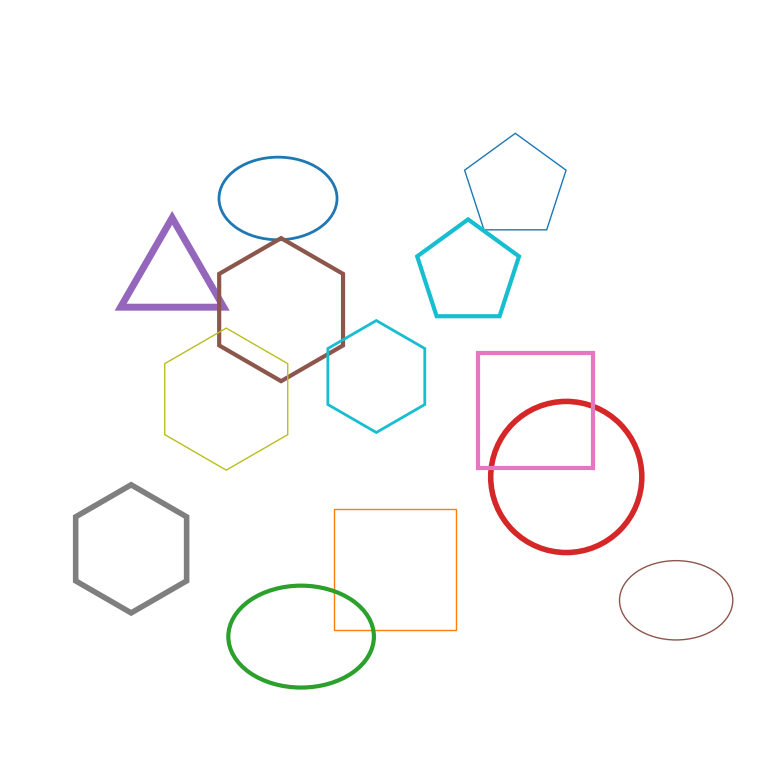[{"shape": "oval", "thickness": 1, "radius": 0.38, "center": [0.361, 0.742]}, {"shape": "pentagon", "thickness": 0.5, "radius": 0.35, "center": [0.669, 0.758]}, {"shape": "square", "thickness": 0.5, "radius": 0.39, "center": [0.513, 0.26]}, {"shape": "oval", "thickness": 1.5, "radius": 0.47, "center": [0.391, 0.173]}, {"shape": "circle", "thickness": 2, "radius": 0.49, "center": [0.735, 0.381]}, {"shape": "triangle", "thickness": 2.5, "radius": 0.39, "center": [0.224, 0.64]}, {"shape": "oval", "thickness": 0.5, "radius": 0.37, "center": [0.878, 0.22]}, {"shape": "hexagon", "thickness": 1.5, "radius": 0.46, "center": [0.365, 0.598]}, {"shape": "square", "thickness": 1.5, "radius": 0.37, "center": [0.695, 0.467]}, {"shape": "hexagon", "thickness": 2, "radius": 0.42, "center": [0.17, 0.287]}, {"shape": "hexagon", "thickness": 0.5, "radius": 0.46, "center": [0.294, 0.482]}, {"shape": "hexagon", "thickness": 1, "radius": 0.36, "center": [0.489, 0.511]}, {"shape": "pentagon", "thickness": 1.5, "radius": 0.35, "center": [0.608, 0.646]}]